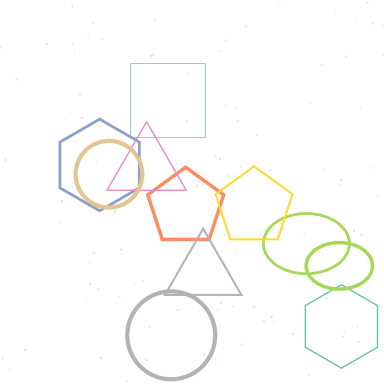[{"shape": "square", "thickness": 0.5, "radius": 0.48, "center": [0.436, 0.74]}, {"shape": "hexagon", "thickness": 1, "radius": 0.54, "center": [0.887, 0.152]}, {"shape": "pentagon", "thickness": 2.5, "radius": 0.52, "center": [0.482, 0.462]}, {"shape": "hexagon", "thickness": 2, "radius": 0.6, "center": [0.259, 0.571]}, {"shape": "triangle", "thickness": 1, "radius": 0.59, "center": [0.381, 0.565]}, {"shape": "oval", "thickness": 2.5, "radius": 0.43, "center": [0.881, 0.309]}, {"shape": "oval", "thickness": 2, "radius": 0.56, "center": [0.796, 0.367]}, {"shape": "pentagon", "thickness": 1.5, "radius": 0.52, "center": [0.66, 0.463]}, {"shape": "circle", "thickness": 3, "radius": 0.43, "center": [0.283, 0.548]}, {"shape": "circle", "thickness": 3, "radius": 0.57, "center": [0.445, 0.129]}, {"shape": "triangle", "thickness": 1.5, "radius": 0.57, "center": [0.528, 0.291]}]